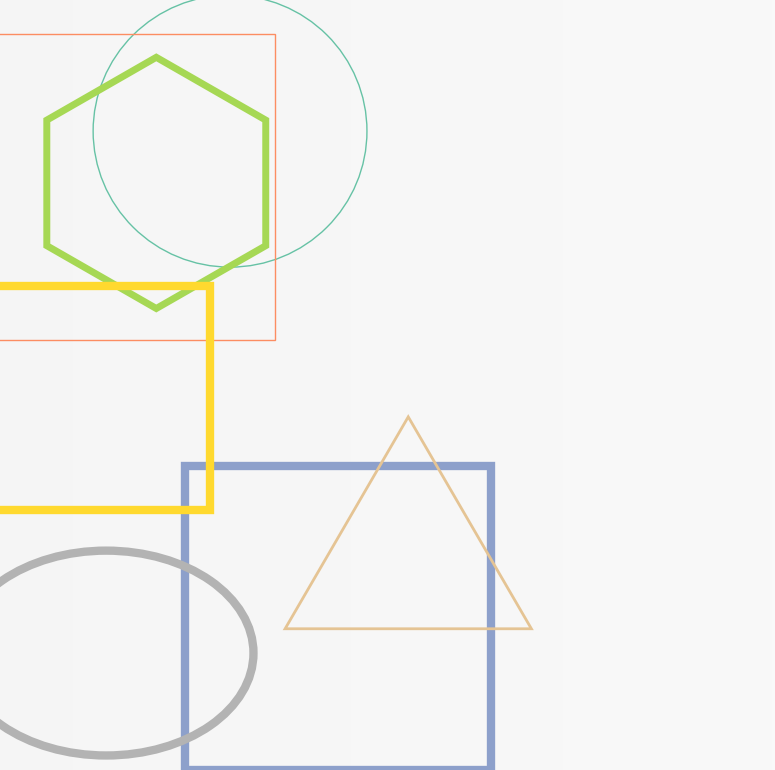[{"shape": "circle", "thickness": 0.5, "radius": 0.88, "center": [0.297, 0.83]}, {"shape": "square", "thickness": 0.5, "radius": 0.99, "center": [0.156, 0.757]}, {"shape": "square", "thickness": 3, "radius": 0.99, "center": [0.436, 0.197]}, {"shape": "hexagon", "thickness": 2.5, "radius": 0.82, "center": [0.202, 0.762]}, {"shape": "square", "thickness": 3, "radius": 0.73, "center": [0.125, 0.483]}, {"shape": "triangle", "thickness": 1, "radius": 0.92, "center": [0.527, 0.275]}, {"shape": "oval", "thickness": 3, "radius": 0.95, "center": [0.137, 0.152]}]